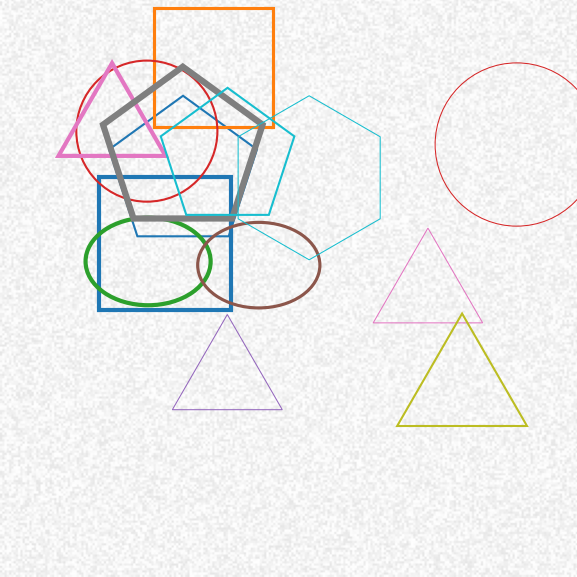[{"shape": "square", "thickness": 2, "radius": 0.57, "center": [0.286, 0.577]}, {"shape": "pentagon", "thickness": 1, "radius": 0.67, "center": [0.317, 0.699]}, {"shape": "square", "thickness": 1.5, "radius": 0.52, "center": [0.369, 0.882]}, {"shape": "oval", "thickness": 2, "radius": 0.54, "center": [0.256, 0.546]}, {"shape": "circle", "thickness": 1, "radius": 0.61, "center": [0.254, 0.772]}, {"shape": "circle", "thickness": 0.5, "radius": 0.71, "center": [0.895, 0.749]}, {"shape": "triangle", "thickness": 0.5, "radius": 0.55, "center": [0.394, 0.345]}, {"shape": "oval", "thickness": 1.5, "radius": 0.53, "center": [0.448, 0.54]}, {"shape": "triangle", "thickness": 2, "radius": 0.54, "center": [0.194, 0.783]}, {"shape": "triangle", "thickness": 0.5, "radius": 0.55, "center": [0.741, 0.495]}, {"shape": "pentagon", "thickness": 3, "radius": 0.73, "center": [0.317, 0.738]}, {"shape": "triangle", "thickness": 1, "radius": 0.65, "center": [0.8, 0.326]}, {"shape": "hexagon", "thickness": 0.5, "radius": 0.71, "center": [0.535, 0.691]}, {"shape": "pentagon", "thickness": 1, "radius": 0.61, "center": [0.394, 0.725]}]